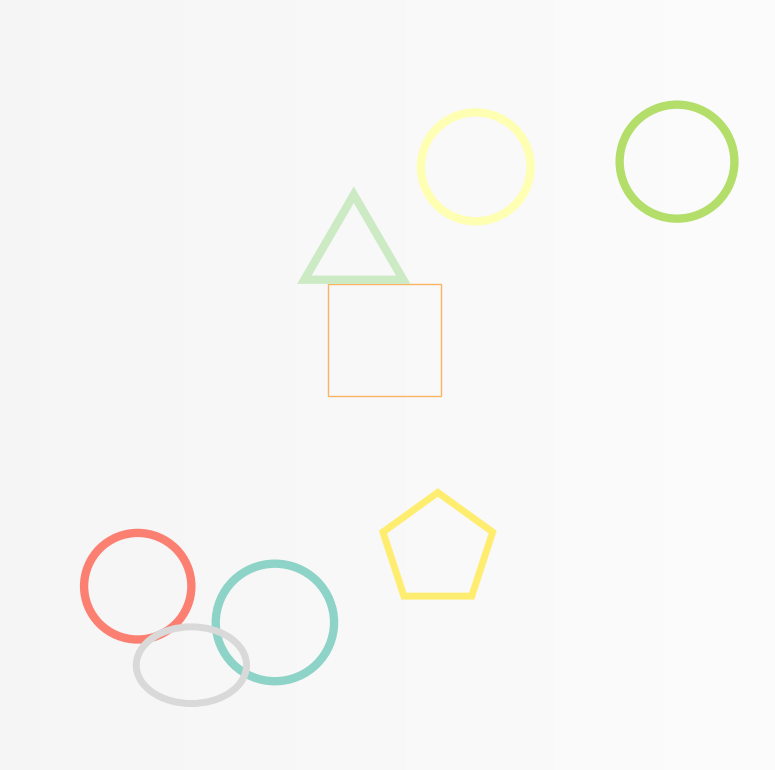[{"shape": "circle", "thickness": 3, "radius": 0.38, "center": [0.355, 0.192]}, {"shape": "circle", "thickness": 3, "radius": 0.35, "center": [0.614, 0.783]}, {"shape": "circle", "thickness": 3, "radius": 0.35, "center": [0.178, 0.239]}, {"shape": "square", "thickness": 0.5, "radius": 0.37, "center": [0.496, 0.558]}, {"shape": "circle", "thickness": 3, "radius": 0.37, "center": [0.874, 0.79]}, {"shape": "oval", "thickness": 2.5, "radius": 0.36, "center": [0.247, 0.136]}, {"shape": "triangle", "thickness": 3, "radius": 0.37, "center": [0.457, 0.674]}, {"shape": "pentagon", "thickness": 2.5, "radius": 0.37, "center": [0.565, 0.286]}]